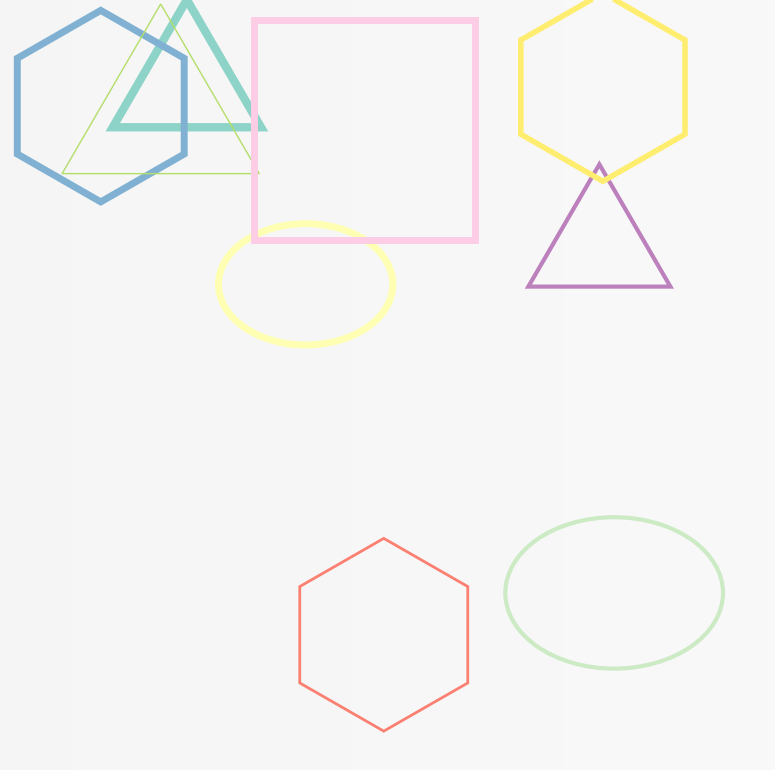[{"shape": "triangle", "thickness": 3, "radius": 0.55, "center": [0.241, 0.89]}, {"shape": "oval", "thickness": 2.5, "radius": 0.56, "center": [0.394, 0.631]}, {"shape": "hexagon", "thickness": 1, "radius": 0.63, "center": [0.495, 0.176]}, {"shape": "hexagon", "thickness": 2.5, "radius": 0.62, "center": [0.13, 0.862]}, {"shape": "triangle", "thickness": 0.5, "radius": 0.73, "center": [0.207, 0.848]}, {"shape": "square", "thickness": 2.5, "radius": 0.71, "center": [0.471, 0.831]}, {"shape": "triangle", "thickness": 1.5, "radius": 0.53, "center": [0.773, 0.681]}, {"shape": "oval", "thickness": 1.5, "radius": 0.7, "center": [0.792, 0.23]}, {"shape": "hexagon", "thickness": 2, "radius": 0.61, "center": [0.778, 0.887]}]